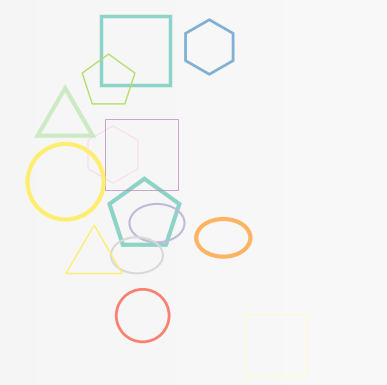[{"shape": "pentagon", "thickness": 3, "radius": 0.47, "center": [0.373, 0.441]}, {"shape": "square", "thickness": 2.5, "radius": 0.45, "center": [0.35, 0.869]}, {"shape": "square", "thickness": 0.5, "radius": 0.4, "center": [0.71, 0.104]}, {"shape": "oval", "thickness": 1.5, "radius": 0.36, "center": [0.405, 0.421]}, {"shape": "circle", "thickness": 2, "radius": 0.34, "center": [0.368, 0.18]}, {"shape": "hexagon", "thickness": 2, "radius": 0.35, "center": [0.54, 0.878]}, {"shape": "oval", "thickness": 3, "radius": 0.35, "center": [0.576, 0.382]}, {"shape": "pentagon", "thickness": 1, "radius": 0.36, "center": [0.28, 0.788]}, {"shape": "hexagon", "thickness": 0.5, "radius": 0.37, "center": [0.292, 0.599]}, {"shape": "oval", "thickness": 1.5, "radius": 0.34, "center": [0.353, 0.337]}, {"shape": "square", "thickness": 0.5, "radius": 0.47, "center": [0.365, 0.599]}, {"shape": "triangle", "thickness": 3, "radius": 0.41, "center": [0.168, 0.689]}, {"shape": "triangle", "thickness": 1, "radius": 0.42, "center": [0.243, 0.332]}, {"shape": "circle", "thickness": 3, "radius": 0.49, "center": [0.169, 0.528]}]